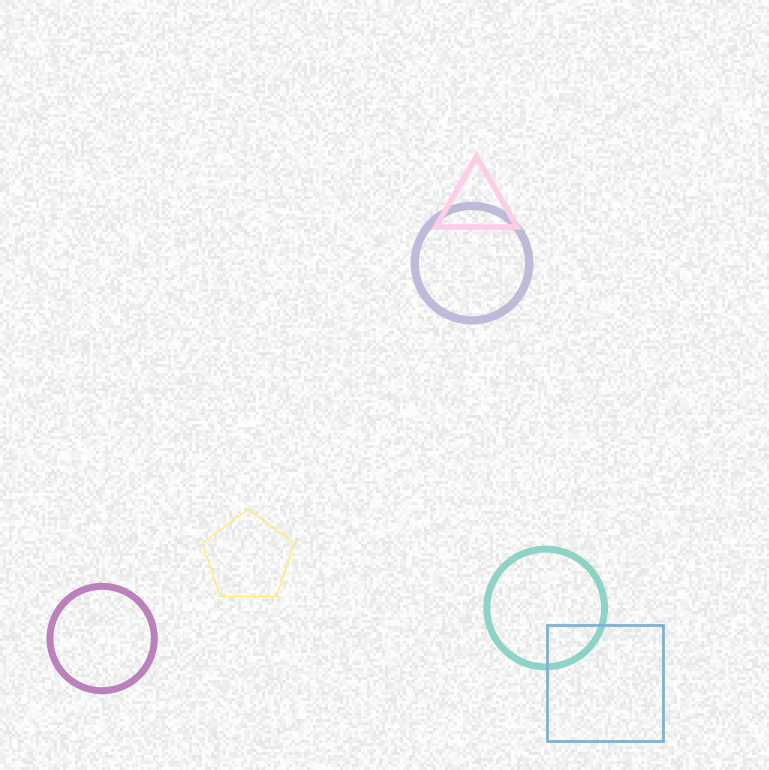[{"shape": "circle", "thickness": 2.5, "radius": 0.38, "center": [0.709, 0.21]}, {"shape": "circle", "thickness": 3, "radius": 0.37, "center": [0.613, 0.658]}, {"shape": "square", "thickness": 1, "radius": 0.38, "center": [0.786, 0.113]}, {"shape": "triangle", "thickness": 2, "radius": 0.31, "center": [0.619, 0.736]}, {"shape": "circle", "thickness": 2.5, "radius": 0.34, "center": [0.133, 0.171]}, {"shape": "pentagon", "thickness": 0.5, "radius": 0.31, "center": [0.323, 0.276]}]